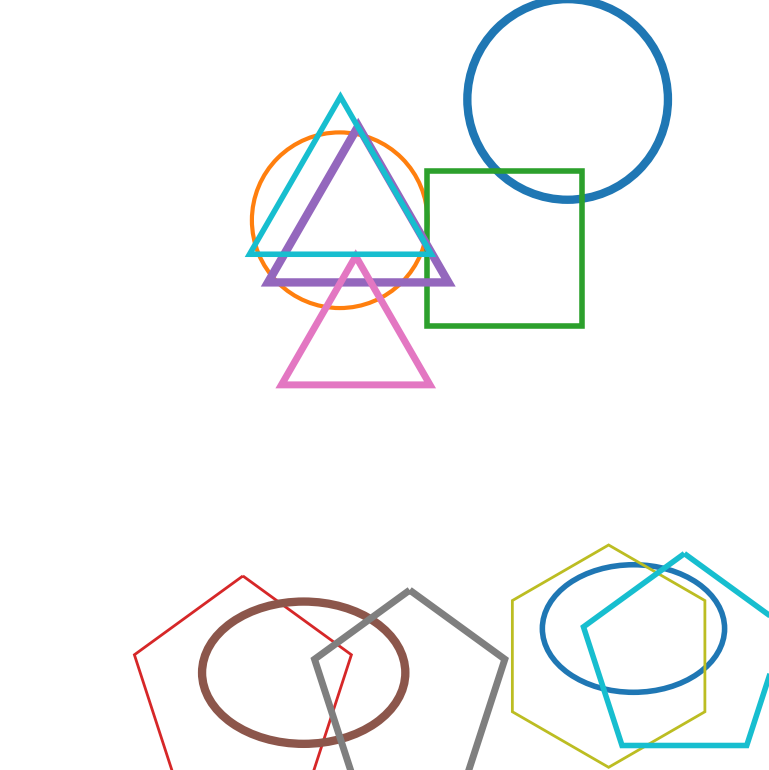[{"shape": "circle", "thickness": 3, "radius": 0.65, "center": [0.737, 0.871]}, {"shape": "oval", "thickness": 2, "radius": 0.59, "center": [0.823, 0.184]}, {"shape": "circle", "thickness": 1.5, "radius": 0.57, "center": [0.441, 0.714]}, {"shape": "square", "thickness": 2, "radius": 0.51, "center": [0.655, 0.677]}, {"shape": "pentagon", "thickness": 1, "radius": 0.74, "center": [0.315, 0.104]}, {"shape": "triangle", "thickness": 3, "radius": 0.68, "center": [0.465, 0.701]}, {"shape": "oval", "thickness": 3, "radius": 0.66, "center": [0.394, 0.126]}, {"shape": "triangle", "thickness": 2.5, "radius": 0.56, "center": [0.462, 0.556]}, {"shape": "pentagon", "thickness": 2.5, "radius": 0.65, "center": [0.532, 0.104]}, {"shape": "hexagon", "thickness": 1, "radius": 0.72, "center": [0.79, 0.148]}, {"shape": "triangle", "thickness": 2, "radius": 0.68, "center": [0.442, 0.738]}, {"shape": "pentagon", "thickness": 2, "radius": 0.69, "center": [0.889, 0.143]}]